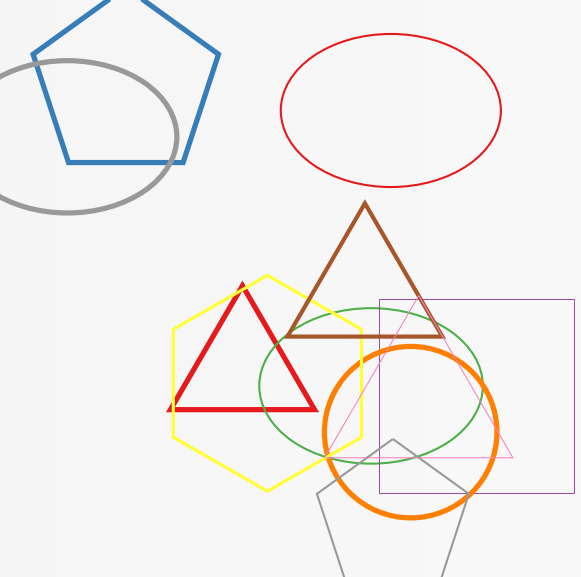[{"shape": "oval", "thickness": 1, "radius": 0.95, "center": [0.672, 0.808]}, {"shape": "triangle", "thickness": 2.5, "radius": 0.72, "center": [0.417, 0.361]}, {"shape": "pentagon", "thickness": 2.5, "radius": 0.84, "center": [0.216, 0.853]}, {"shape": "oval", "thickness": 1, "radius": 0.96, "center": [0.638, 0.331]}, {"shape": "square", "thickness": 0.5, "radius": 0.84, "center": [0.82, 0.314]}, {"shape": "circle", "thickness": 2.5, "radius": 0.74, "center": [0.707, 0.251]}, {"shape": "hexagon", "thickness": 1.5, "radius": 0.93, "center": [0.46, 0.335]}, {"shape": "triangle", "thickness": 2, "radius": 0.77, "center": [0.628, 0.493]}, {"shape": "triangle", "thickness": 0.5, "radius": 0.94, "center": [0.72, 0.3]}, {"shape": "pentagon", "thickness": 1, "radius": 0.69, "center": [0.676, 0.102]}, {"shape": "oval", "thickness": 2.5, "radius": 0.94, "center": [0.116, 0.762]}]